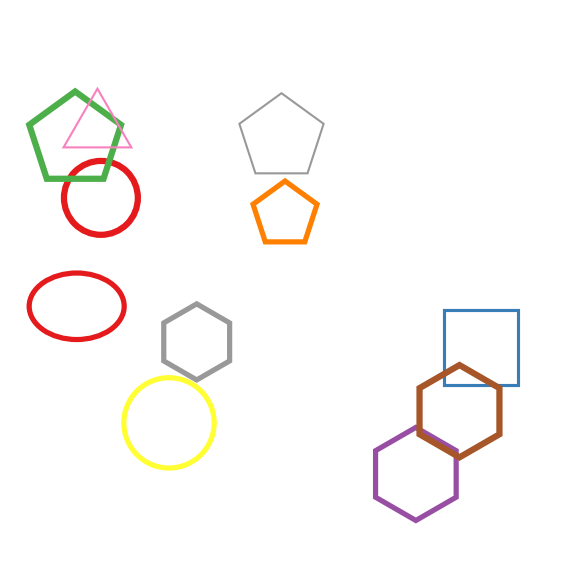[{"shape": "circle", "thickness": 3, "radius": 0.32, "center": [0.175, 0.656]}, {"shape": "oval", "thickness": 2.5, "radius": 0.41, "center": [0.133, 0.469]}, {"shape": "square", "thickness": 1.5, "radius": 0.32, "center": [0.832, 0.398]}, {"shape": "pentagon", "thickness": 3, "radius": 0.42, "center": [0.13, 0.757]}, {"shape": "hexagon", "thickness": 2.5, "radius": 0.4, "center": [0.72, 0.178]}, {"shape": "pentagon", "thickness": 2.5, "radius": 0.29, "center": [0.494, 0.627]}, {"shape": "circle", "thickness": 2.5, "radius": 0.39, "center": [0.293, 0.267]}, {"shape": "hexagon", "thickness": 3, "radius": 0.4, "center": [0.796, 0.287]}, {"shape": "triangle", "thickness": 1, "radius": 0.34, "center": [0.169, 0.778]}, {"shape": "hexagon", "thickness": 2.5, "radius": 0.33, "center": [0.341, 0.407]}, {"shape": "pentagon", "thickness": 1, "radius": 0.38, "center": [0.487, 0.761]}]